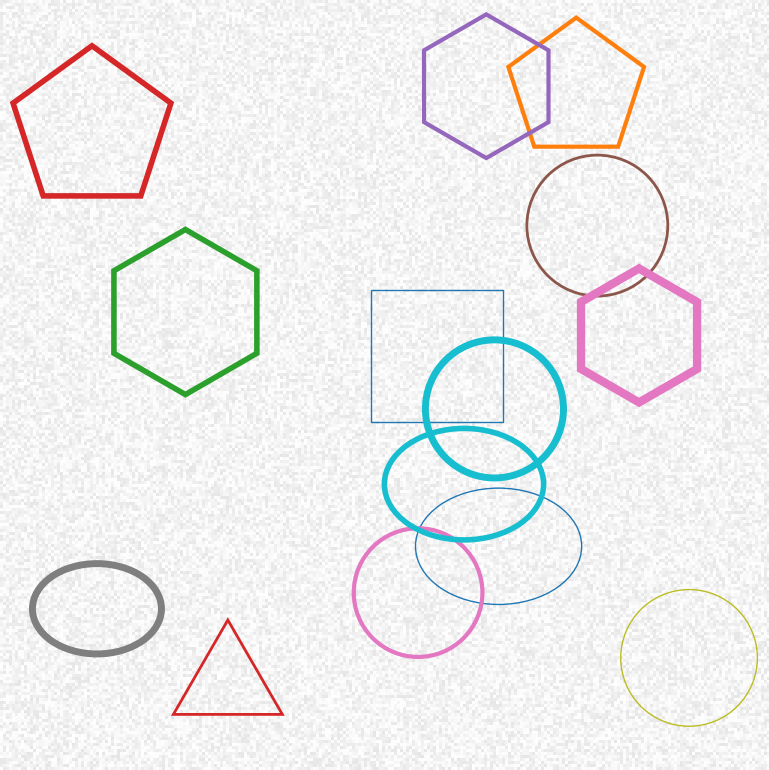[{"shape": "oval", "thickness": 0.5, "radius": 0.54, "center": [0.647, 0.291]}, {"shape": "square", "thickness": 0.5, "radius": 0.43, "center": [0.567, 0.538]}, {"shape": "pentagon", "thickness": 1.5, "radius": 0.46, "center": [0.748, 0.884]}, {"shape": "hexagon", "thickness": 2, "radius": 0.54, "center": [0.241, 0.595]}, {"shape": "pentagon", "thickness": 2, "radius": 0.54, "center": [0.119, 0.833]}, {"shape": "triangle", "thickness": 1, "radius": 0.41, "center": [0.296, 0.113]}, {"shape": "hexagon", "thickness": 1.5, "radius": 0.47, "center": [0.632, 0.888]}, {"shape": "circle", "thickness": 1, "radius": 0.46, "center": [0.776, 0.707]}, {"shape": "circle", "thickness": 1.5, "radius": 0.42, "center": [0.543, 0.23]}, {"shape": "hexagon", "thickness": 3, "radius": 0.43, "center": [0.83, 0.564]}, {"shape": "oval", "thickness": 2.5, "radius": 0.42, "center": [0.126, 0.209]}, {"shape": "circle", "thickness": 0.5, "radius": 0.44, "center": [0.895, 0.146]}, {"shape": "circle", "thickness": 2.5, "radius": 0.45, "center": [0.642, 0.469]}, {"shape": "oval", "thickness": 2, "radius": 0.52, "center": [0.603, 0.371]}]